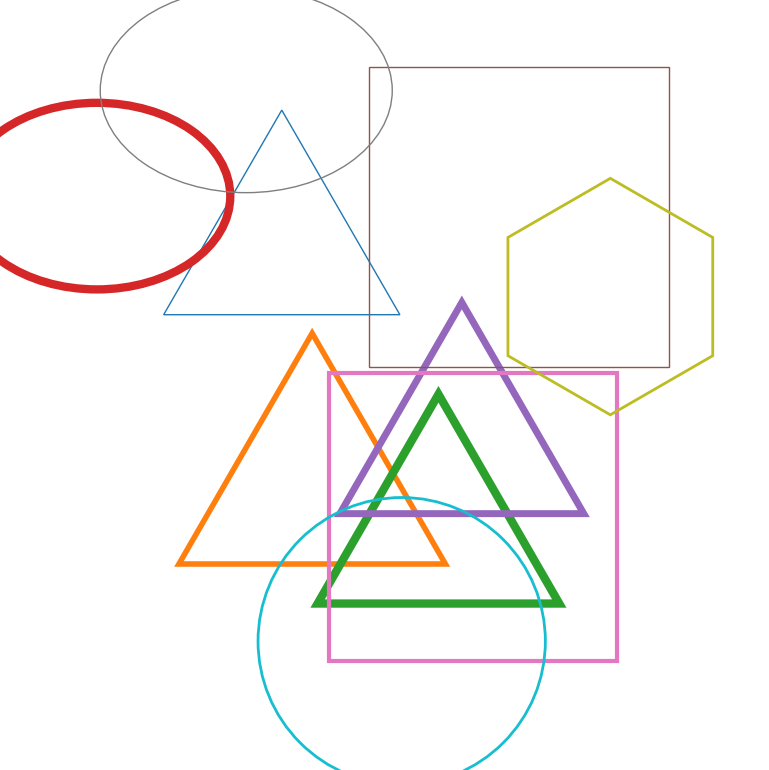[{"shape": "triangle", "thickness": 0.5, "radius": 0.89, "center": [0.366, 0.68]}, {"shape": "triangle", "thickness": 2, "radius": 1.0, "center": [0.405, 0.367]}, {"shape": "triangle", "thickness": 3, "radius": 0.91, "center": [0.569, 0.307]}, {"shape": "oval", "thickness": 3, "radius": 0.87, "center": [0.126, 0.745]}, {"shape": "triangle", "thickness": 2.5, "radius": 0.91, "center": [0.6, 0.424]}, {"shape": "square", "thickness": 0.5, "radius": 0.98, "center": [0.674, 0.718]}, {"shape": "square", "thickness": 1.5, "radius": 0.93, "center": [0.614, 0.328]}, {"shape": "oval", "thickness": 0.5, "radius": 0.95, "center": [0.32, 0.883]}, {"shape": "hexagon", "thickness": 1, "radius": 0.77, "center": [0.793, 0.615]}, {"shape": "circle", "thickness": 1, "radius": 0.93, "center": [0.522, 0.167]}]